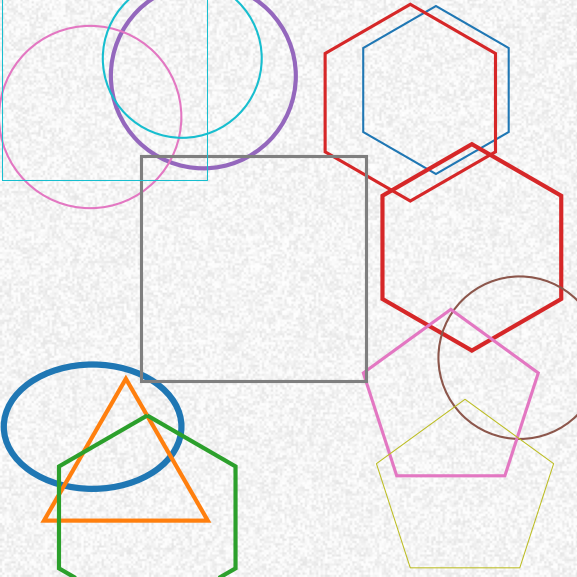[{"shape": "oval", "thickness": 3, "radius": 0.77, "center": [0.16, 0.26]}, {"shape": "hexagon", "thickness": 1, "radius": 0.73, "center": [0.755, 0.843]}, {"shape": "triangle", "thickness": 2, "radius": 0.82, "center": [0.218, 0.18]}, {"shape": "hexagon", "thickness": 2, "radius": 0.88, "center": [0.255, 0.103]}, {"shape": "hexagon", "thickness": 2, "radius": 0.89, "center": [0.817, 0.571]}, {"shape": "hexagon", "thickness": 1.5, "radius": 0.85, "center": [0.71, 0.821]}, {"shape": "circle", "thickness": 2, "radius": 0.8, "center": [0.352, 0.868]}, {"shape": "circle", "thickness": 1, "radius": 0.7, "center": [0.9, 0.38]}, {"shape": "pentagon", "thickness": 1.5, "radius": 0.8, "center": [0.781, 0.304]}, {"shape": "circle", "thickness": 1, "radius": 0.79, "center": [0.156, 0.796]}, {"shape": "square", "thickness": 1.5, "radius": 0.97, "center": [0.438, 0.534]}, {"shape": "pentagon", "thickness": 0.5, "radius": 0.81, "center": [0.805, 0.146]}, {"shape": "circle", "thickness": 1, "radius": 0.69, "center": [0.316, 0.898]}, {"shape": "square", "thickness": 0.5, "radius": 0.88, "center": [0.181, 0.864]}]